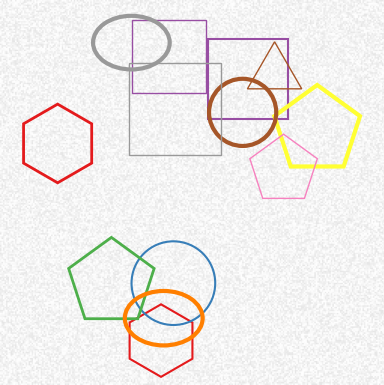[{"shape": "hexagon", "thickness": 1.5, "radius": 0.47, "center": [0.418, 0.115]}, {"shape": "hexagon", "thickness": 2, "radius": 0.51, "center": [0.15, 0.627]}, {"shape": "circle", "thickness": 1.5, "radius": 0.54, "center": [0.45, 0.265]}, {"shape": "pentagon", "thickness": 2, "radius": 0.58, "center": [0.289, 0.267]}, {"shape": "square", "thickness": 1.5, "radius": 0.52, "center": [0.644, 0.796]}, {"shape": "square", "thickness": 1, "radius": 0.48, "center": [0.439, 0.853]}, {"shape": "oval", "thickness": 3, "radius": 0.51, "center": [0.425, 0.174]}, {"shape": "pentagon", "thickness": 3, "radius": 0.58, "center": [0.824, 0.662]}, {"shape": "circle", "thickness": 3, "radius": 0.44, "center": [0.63, 0.708]}, {"shape": "triangle", "thickness": 1, "radius": 0.41, "center": [0.713, 0.81]}, {"shape": "pentagon", "thickness": 1, "radius": 0.46, "center": [0.737, 0.559]}, {"shape": "oval", "thickness": 3, "radius": 0.5, "center": [0.341, 0.889]}, {"shape": "square", "thickness": 1, "radius": 0.6, "center": [0.455, 0.717]}]